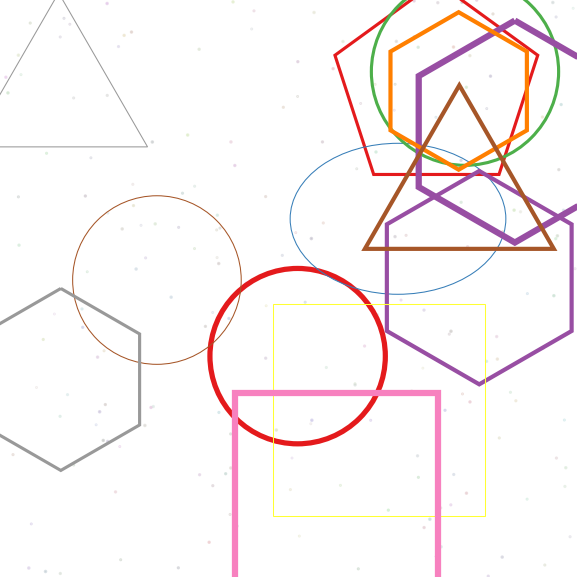[{"shape": "pentagon", "thickness": 1.5, "radius": 0.92, "center": [0.756, 0.846]}, {"shape": "circle", "thickness": 2.5, "radius": 0.76, "center": [0.515, 0.382]}, {"shape": "oval", "thickness": 0.5, "radius": 0.93, "center": [0.689, 0.62]}, {"shape": "circle", "thickness": 1.5, "radius": 0.81, "center": [0.805, 0.875]}, {"shape": "hexagon", "thickness": 2, "radius": 0.92, "center": [0.83, 0.518]}, {"shape": "hexagon", "thickness": 3, "radius": 0.96, "center": [0.891, 0.771]}, {"shape": "hexagon", "thickness": 2, "radius": 0.68, "center": [0.794, 0.842]}, {"shape": "square", "thickness": 0.5, "radius": 0.92, "center": [0.656, 0.289]}, {"shape": "triangle", "thickness": 2, "radius": 0.94, "center": [0.795, 0.663]}, {"shape": "circle", "thickness": 0.5, "radius": 0.73, "center": [0.272, 0.514]}, {"shape": "square", "thickness": 3, "radius": 0.88, "center": [0.582, 0.143]}, {"shape": "triangle", "thickness": 0.5, "radius": 0.89, "center": [0.102, 0.834]}, {"shape": "hexagon", "thickness": 1.5, "radius": 0.79, "center": [0.105, 0.342]}]